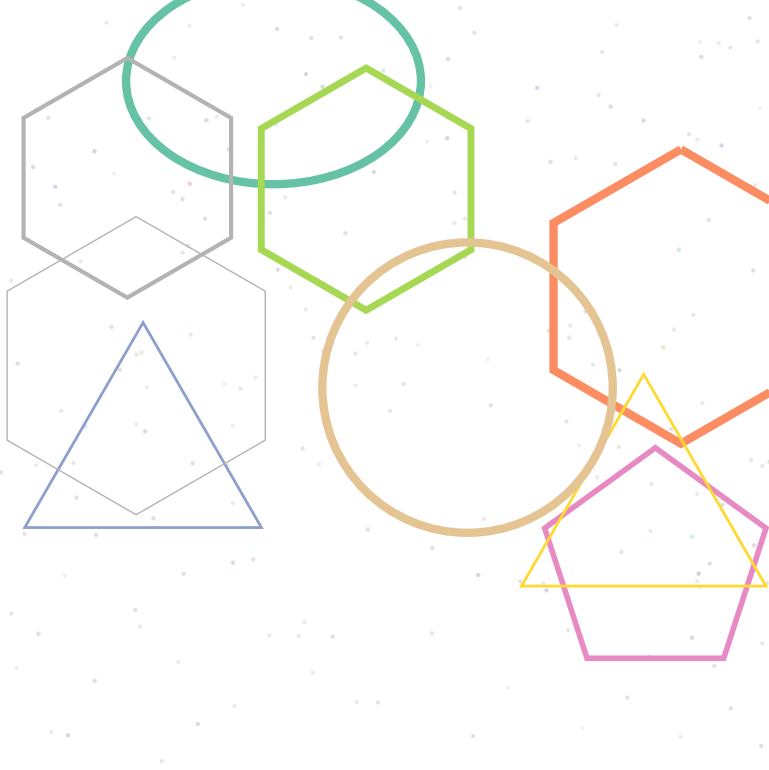[{"shape": "oval", "thickness": 3, "radius": 0.96, "center": [0.355, 0.895]}, {"shape": "hexagon", "thickness": 3, "radius": 0.96, "center": [0.884, 0.615]}, {"shape": "triangle", "thickness": 1, "radius": 0.89, "center": [0.186, 0.404]}, {"shape": "pentagon", "thickness": 2, "radius": 0.76, "center": [0.851, 0.267]}, {"shape": "hexagon", "thickness": 2.5, "radius": 0.79, "center": [0.475, 0.754]}, {"shape": "triangle", "thickness": 1, "radius": 0.92, "center": [0.836, 0.331]}, {"shape": "circle", "thickness": 3, "radius": 0.94, "center": [0.607, 0.497]}, {"shape": "hexagon", "thickness": 1.5, "radius": 0.78, "center": [0.165, 0.769]}, {"shape": "hexagon", "thickness": 0.5, "radius": 0.97, "center": [0.177, 0.525]}]